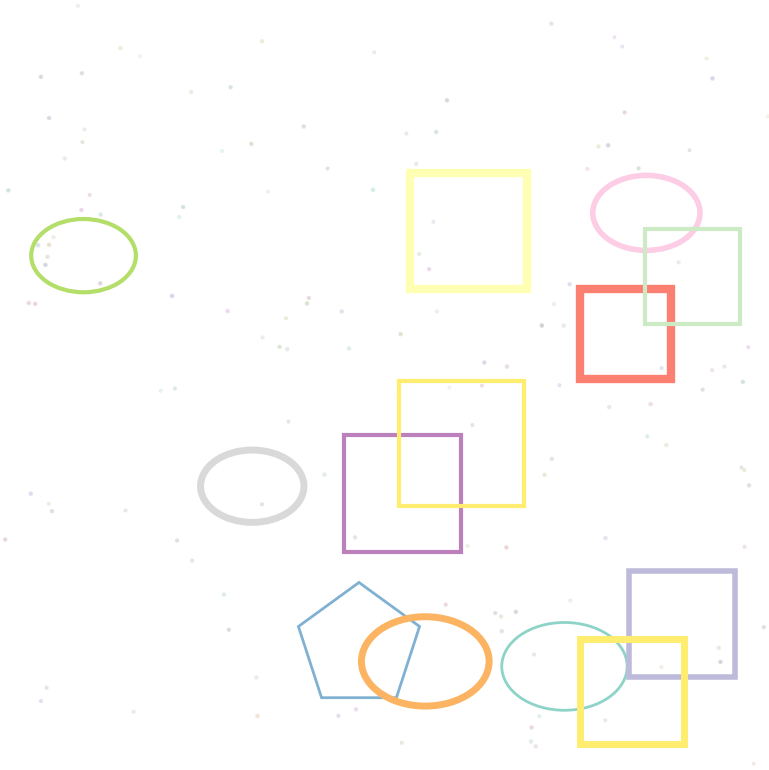[{"shape": "oval", "thickness": 1, "radius": 0.41, "center": [0.733, 0.135]}, {"shape": "square", "thickness": 3, "radius": 0.38, "center": [0.608, 0.7]}, {"shape": "square", "thickness": 2, "radius": 0.34, "center": [0.886, 0.19]}, {"shape": "square", "thickness": 3, "radius": 0.29, "center": [0.813, 0.566]}, {"shape": "pentagon", "thickness": 1, "radius": 0.41, "center": [0.466, 0.161]}, {"shape": "oval", "thickness": 2.5, "radius": 0.41, "center": [0.552, 0.141]}, {"shape": "oval", "thickness": 1.5, "radius": 0.34, "center": [0.109, 0.668]}, {"shape": "oval", "thickness": 2, "radius": 0.35, "center": [0.839, 0.724]}, {"shape": "oval", "thickness": 2.5, "radius": 0.34, "center": [0.328, 0.369]}, {"shape": "square", "thickness": 1.5, "radius": 0.38, "center": [0.523, 0.359]}, {"shape": "square", "thickness": 1.5, "radius": 0.31, "center": [0.899, 0.641]}, {"shape": "square", "thickness": 2.5, "radius": 0.34, "center": [0.821, 0.102]}, {"shape": "square", "thickness": 1.5, "radius": 0.41, "center": [0.599, 0.424]}]